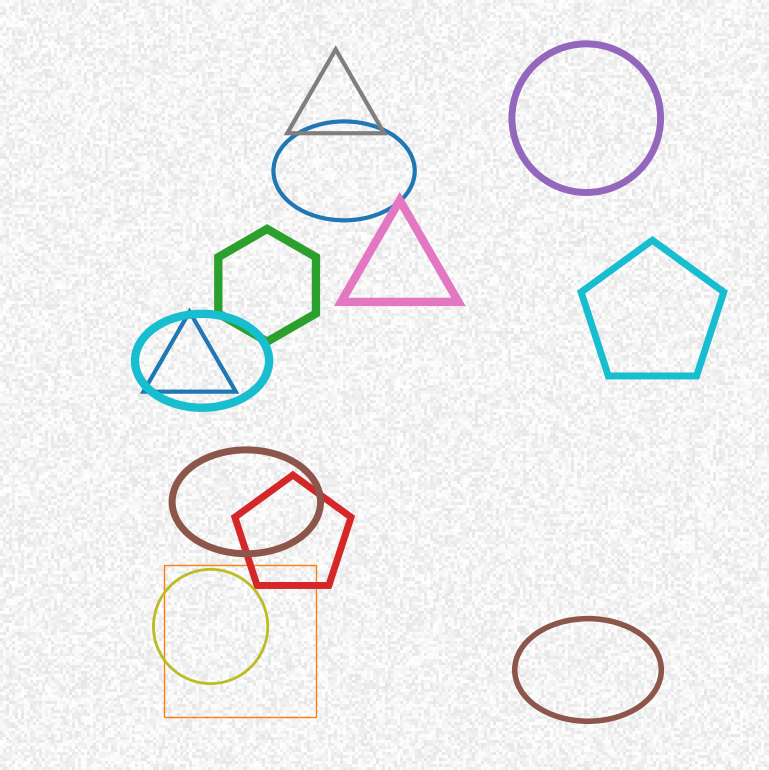[{"shape": "triangle", "thickness": 1.5, "radius": 0.35, "center": [0.246, 0.526]}, {"shape": "oval", "thickness": 1.5, "radius": 0.46, "center": [0.447, 0.778]}, {"shape": "square", "thickness": 0.5, "radius": 0.49, "center": [0.311, 0.167]}, {"shape": "hexagon", "thickness": 3, "radius": 0.37, "center": [0.347, 0.629]}, {"shape": "pentagon", "thickness": 2.5, "radius": 0.4, "center": [0.38, 0.304]}, {"shape": "circle", "thickness": 2.5, "radius": 0.48, "center": [0.761, 0.847]}, {"shape": "oval", "thickness": 2, "radius": 0.48, "center": [0.764, 0.13]}, {"shape": "oval", "thickness": 2.5, "radius": 0.48, "center": [0.32, 0.348]}, {"shape": "triangle", "thickness": 3, "radius": 0.44, "center": [0.519, 0.652]}, {"shape": "triangle", "thickness": 1.5, "radius": 0.36, "center": [0.436, 0.863]}, {"shape": "circle", "thickness": 1, "radius": 0.37, "center": [0.274, 0.186]}, {"shape": "oval", "thickness": 3, "radius": 0.44, "center": [0.262, 0.531]}, {"shape": "pentagon", "thickness": 2.5, "radius": 0.49, "center": [0.847, 0.591]}]